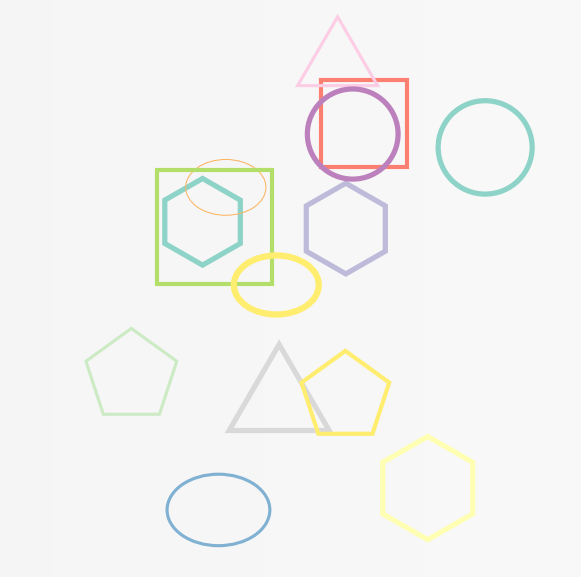[{"shape": "circle", "thickness": 2.5, "radius": 0.4, "center": [0.835, 0.744]}, {"shape": "hexagon", "thickness": 2.5, "radius": 0.38, "center": [0.348, 0.615]}, {"shape": "hexagon", "thickness": 2.5, "radius": 0.45, "center": [0.736, 0.154]}, {"shape": "hexagon", "thickness": 2.5, "radius": 0.39, "center": [0.595, 0.603]}, {"shape": "square", "thickness": 2, "radius": 0.37, "center": [0.626, 0.785]}, {"shape": "oval", "thickness": 1.5, "radius": 0.44, "center": [0.376, 0.116]}, {"shape": "oval", "thickness": 0.5, "radius": 0.35, "center": [0.388, 0.675]}, {"shape": "square", "thickness": 2, "radius": 0.49, "center": [0.37, 0.606]}, {"shape": "triangle", "thickness": 1.5, "radius": 0.4, "center": [0.581, 0.891]}, {"shape": "triangle", "thickness": 2.5, "radius": 0.5, "center": [0.48, 0.303]}, {"shape": "circle", "thickness": 2.5, "radius": 0.39, "center": [0.607, 0.767]}, {"shape": "pentagon", "thickness": 1.5, "radius": 0.41, "center": [0.226, 0.348]}, {"shape": "oval", "thickness": 3, "radius": 0.37, "center": [0.475, 0.506]}, {"shape": "pentagon", "thickness": 2, "radius": 0.4, "center": [0.594, 0.312]}]